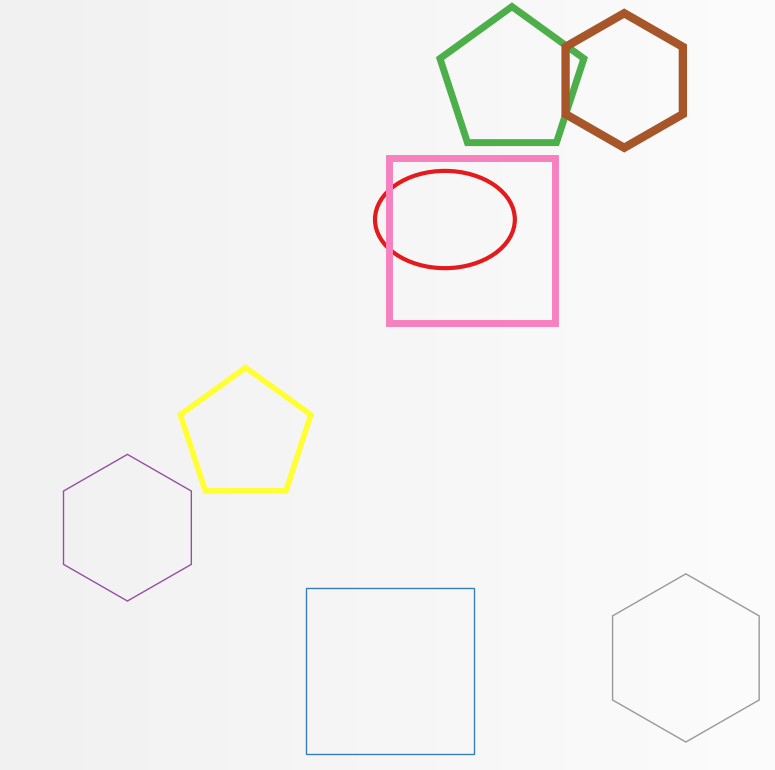[{"shape": "oval", "thickness": 1.5, "radius": 0.45, "center": [0.574, 0.715]}, {"shape": "square", "thickness": 0.5, "radius": 0.54, "center": [0.503, 0.128]}, {"shape": "pentagon", "thickness": 2.5, "radius": 0.49, "center": [0.661, 0.894]}, {"shape": "hexagon", "thickness": 0.5, "radius": 0.48, "center": [0.164, 0.315]}, {"shape": "pentagon", "thickness": 2, "radius": 0.44, "center": [0.317, 0.434]}, {"shape": "hexagon", "thickness": 3, "radius": 0.44, "center": [0.805, 0.895]}, {"shape": "square", "thickness": 2.5, "radius": 0.54, "center": [0.609, 0.688]}, {"shape": "hexagon", "thickness": 0.5, "radius": 0.55, "center": [0.885, 0.146]}]